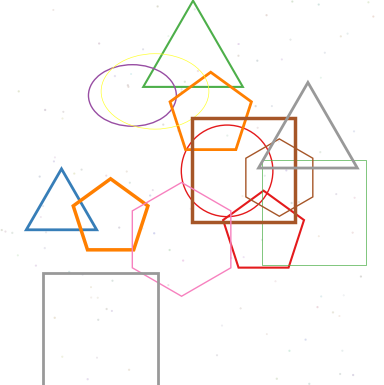[{"shape": "pentagon", "thickness": 1.5, "radius": 0.55, "center": [0.685, 0.394]}, {"shape": "circle", "thickness": 1, "radius": 0.59, "center": [0.59, 0.556]}, {"shape": "triangle", "thickness": 2, "radius": 0.53, "center": [0.16, 0.456]}, {"shape": "square", "thickness": 0.5, "radius": 0.68, "center": [0.816, 0.447]}, {"shape": "triangle", "thickness": 1.5, "radius": 0.75, "center": [0.501, 0.849]}, {"shape": "oval", "thickness": 1, "radius": 0.57, "center": [0.344, 0.752]}, {"shape": "pentagon", "thickness": 2, "radius": 0.56, "center": [0.547, 0.701]}, {"shape": "pentagon", "thickness": 2.5, "radius": 0.51, "center": [0.287, 0.434]}, {"shape": "oval", "thickness": 0.5, "radius": 0.7, "center": [0.403, 0.763]}, {"shape": "hexagon", "thickness": 1, "radius": 0.5, "center": [0.726, 0.539]}, {"shape": "square", "thickness": 2.5, "radius": 0.67, "center": [0.632, 0.559]}, {"shape": "hexagon", "thickness": 1, "radius": 0.74, "center": [0.472, 0.378]}, {"shape": "square", "thickness": 2, "radius": 0.75, "center": [0.262, 0.14]}, {"shape": "triangle", "thickness": 2, "radius": 0.74, "center": [0.8, 0.638]}]